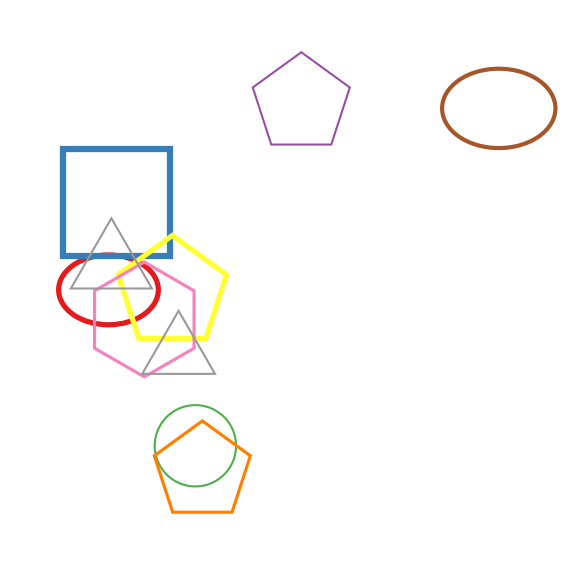[{"shape": "oval", "thickness": 2.5, "radius": 0.43, "center": [0.188, 0.497]}, {"shape": "square", "thickness": 3, "radius": 0.46, "center": [0.201, 0.648]}, {"shape": "circle", "thickness": 1, "radius": 0.35, "center": [0.338, 0.227]}, {"shape": "pentagon", "thickness": 1, "radius": 0.44, "center": [0.522, 0.82]}, {"shape": "pentagon", "thickness": 1.5, "radius": 0.44, "center": [0.35, 0.183]}, {"shape": "pentagon", "thickness": 2.5, "radius": 0.49, "center": [0.298, 0.493]}, {"shape": "oval", "thickness": 2, "radius": 0.49, "center": [0.864, 0.811]}, {"shape": "hexagon", "thickness": 1.5, "radius": 0.5, "center": [0.25, 0.446]}, {"shape": "triangle", "thickness": 1, "radius": 0.36, "center": [0.309, 0.388]}, {"shape": "triangle", "thickness": 1, "radius": 0.41, "center": [0.193, 0.54]}]